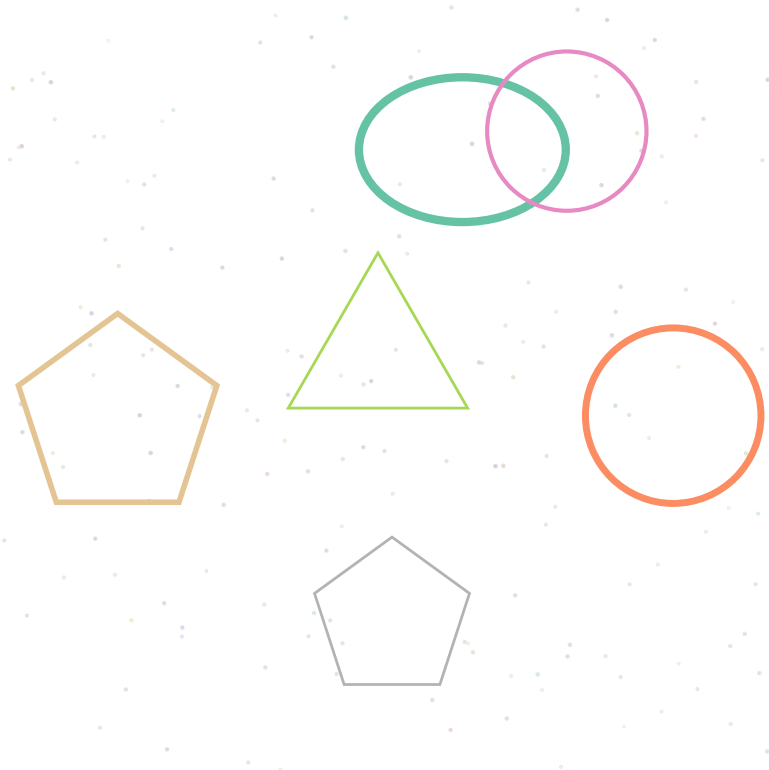[{"shape": "oval", "thickness": 3, "radius": 0.67, "center": [0.6, 0.806]}, {"shape": "circle", "thickness": 2.5, "radius": 0.57, "center": [0.874, 0.46]}, {"shape": "circle", "thickness": 1.5, "radius": 0.52, "center": [0.736, 0.83]}, {"shape": "triangle", "thickness": 1, "radius": 0.67, "center": [0.491, 0.537]}, {"shape": "pentagon", "thickness": 2, "radius": 0.68, "center": [0.153, 0.457]}, {"shape": "pentagon", "thickness": 1, "radius": 0.53, "center": [0.509, 0.197]}]